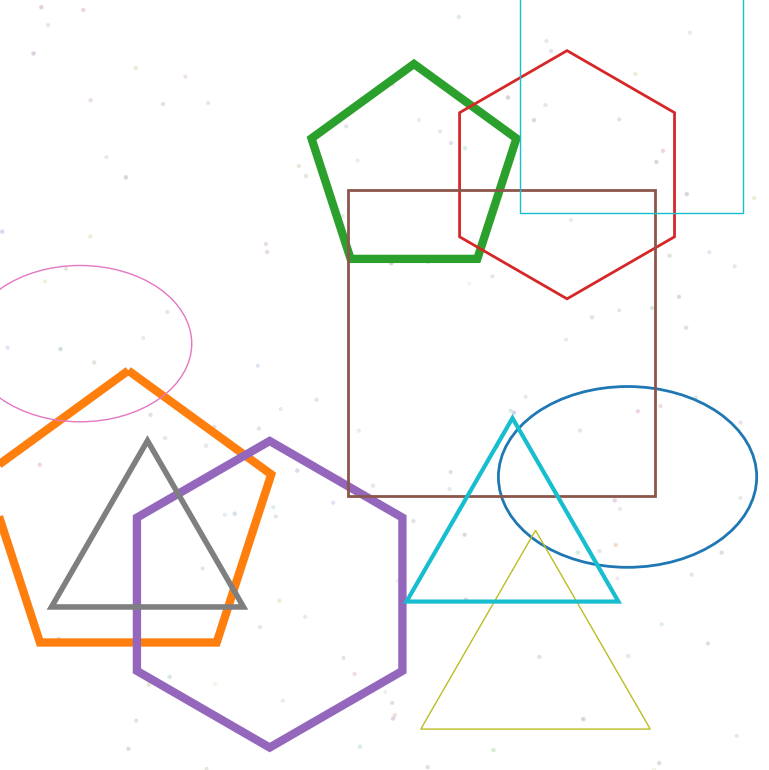[{"shape": "oval", "thickness": 1, "radius": 0.84, "center": [0.815, 0.381]}, {"shape": "pentagon", "thickness": 3, "radius": 0.98, "center": [0.167, 0.324]}, {"shape": "pentagon", "thickness": 3, "radius": 0.7, "center": [0.538, 0.777]}, {"shape": "hexagon", "thickness": 1, "radius": 0.81, "center": [0.736, 0.773]}, {"shape": "hexagon", "thickness": 3, "radius": 1.0, "center": [0.35, 0.228]}, {"shape": "square", "thickness": 1, "radius": 1.0, "center": [0.651, 0.555]}, {"shape": "oval", "thickness": 0.5, "radius": 0.73, "center": [0.104, 0.554]}, {"shape": "triangle", "thickness": 2, "radius": 0.72, "center": [0.192, 0.284]}, {"shape": "triangle", "thickness": 0.5, "radius": 0.86, "center": [0.695, 0.139]}, {"shape": "square", "thickness": 0.5, "radius": 0.72, "center": [0.82, 0.869]}, {"shape": "triangle", "thickness": 1.5, "radius": 0.79, "center": [0.666, 0.298]}]